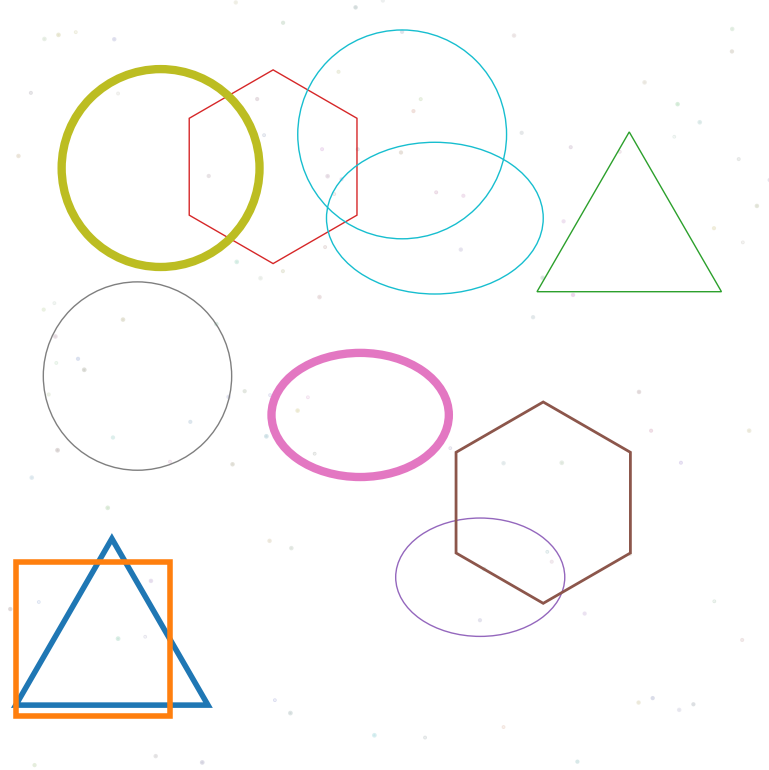[{"shape": "triangle", "thickness": 2, "radius": 0.72, "center": [0.145, 0.156]}, {"shape": "square", "thickness": 2, "radius": 0.5, "center": [0.121, 0.17]}, {"shape": "triangle", "thickness": 0.5, "radius": 0.69, "center": [0.817, 0.69]}, {"shape": "hexagon", "thickness": 0.5, "radius": 0.63, "center": [0.355, 0.783]}, {"shape": "oval", "thickness": 0.5, "radius": 0.55, "center": [0.624, 0.25]}, {"shape": "hexagon", "thickness": 1, "radius": 0.65, "center": [0.705, 0.347]}, {"shape": "oval", "thickness": 3, "radius": 0.58, "center": [0.468, 0.461]}, {"shape": "circle", "thickness": 0.5, "radius": 0.61, "center": [0.179, 0.512]}, {"shape": "circle", "thickness": 3, "radius": 0.64, "center": [0.209, 0.782]}, {"shape": "oval", "thickness": 0.5, "radius": 0.7, "center": [0.565, 0.717]}, {"shape": "circle", "thickness": 0.5, "radius": 0.68, "center": [0.522, 0.825]}]